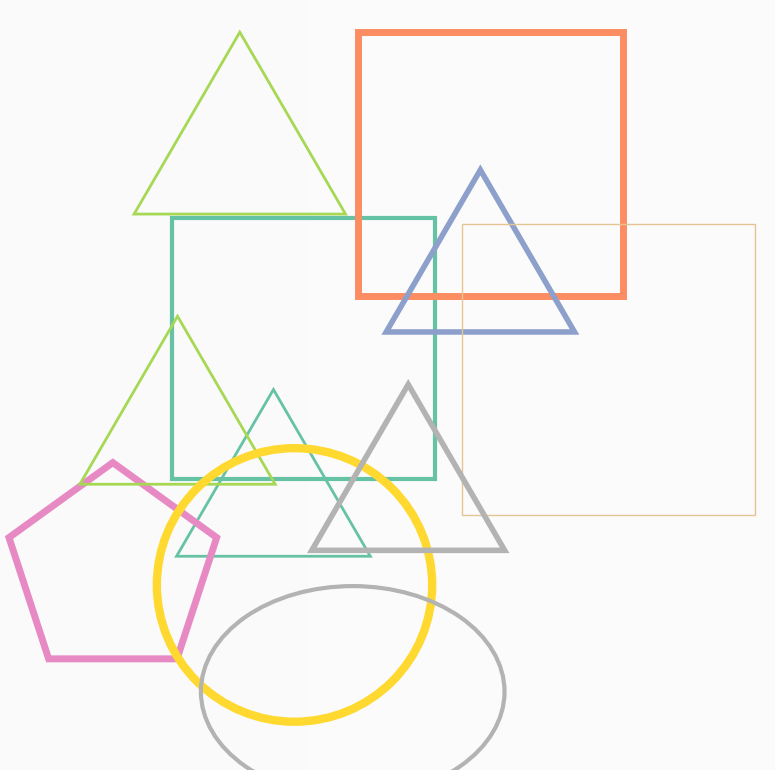[{"shape": "triangle", "thickness": 1, "radius": 0.72, "center": [0.353, 0.35]}, {"shape": "square", "thickness": 1.5, "radius": 0.85, "center": [0.392, 0.547]}, {"shape": "square", "thickness": 2.5, "radius": 0.86, "center": [0.633, 0.787]}, {"shape": "triangle", "thickness": 2, "radius": 0.7, "center": [0.62, 0.639]}, {"shape": "pentagon", "thickness": 2.5, "radius": 0.7, "center": [0.146, 0.258]}, {"shape": "triangle", "thickness": 1, "radius": 0.73, "center": [0.229, 0.444]}, {"shape": "triangle", "thickness": 1, "radius": 0.79, "center": [0.309, 0.801]}, {"shape": "circle", "thickness": 3, "radius": 0.89, "center": [0.38, 0.24]}, {"shape": "square", "thickness": 0.5, "radius": 0.94, "center": [0.786, 0.521]}, {"shape": "triangle", "thickness": 2, "radius": 0.72, "center": [0.527, 0.357]}, {"shape": "oval", "thickness": 1.5, "radius": 0.98, "center": [0.455, 0.102]}]